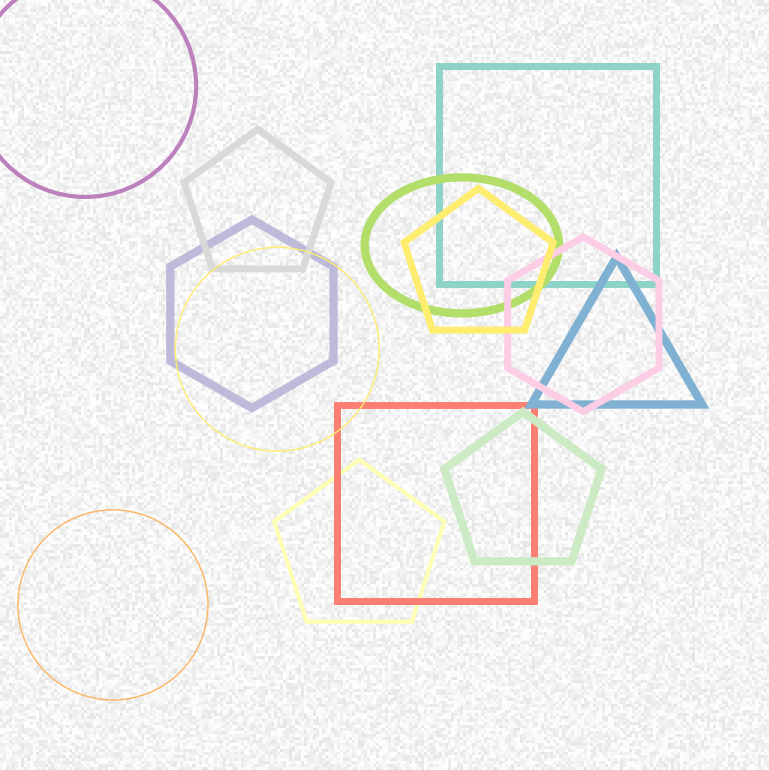[{"shape": "square", "thickness": 2.5, "radius": 0.71, "center": [0.711, 0.773]}, {"shape": "pentagon", "thickness": 1.5, "radius": 0.58, "center": [0.467, 0.287]}, {"shape": "hexagon", "thickness": 3, "radius": 0.61, "center": [0.327, 0.592]}, {"shape": "square", "thickness": 2.5, "radius": 0.64, "center": [0.566, 0.347]}, {"shape": "triangle", "thickness": 3, "radius": 0.64, "center": [0.801, 0.539]}, {"shape": "circle", "thickness": 0.5, "radius": 0.62, "center": [0.147, 0.214]}, {"shape": "oval", "thickness": 3, "radius": 0.63, "center": [0.6, 0.681]}, {"shape": "hexagon", "thickness": 2.5, "radius": 0.57, "center": [0.758, 0.579]}, {"shape": "pentagon", "thickness": 2.5, "radius": 0.5, "center": [0.335, 0.732]}, {"shape": "circle", "thickness": 1.5, "radius": 0.72, "center": [0.111, 0.888]}, {"shape": "pentagon", "thickness": 3, "radius": 0.54, "center": [0.679, 0.358]}, {"shape": "circle", "thickness": 0.5, "radius": 0.66, "center": [0.36, 0.546]}, {"shape": "pentagon", "thickness": 2.5, "radius": 0.51, "center": [0.622, 0.654]}]